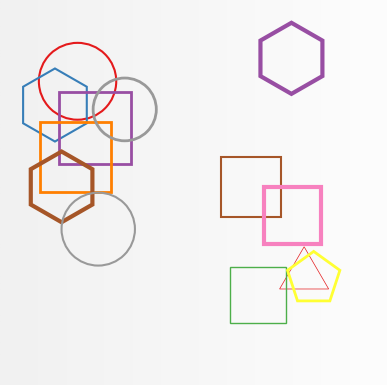[{"shape": "triangle", "thickness": 0.5, "radius": 0.37, "center": [0.785, 0.286]}, {"shape": "circle", "thickness": 1.5, "radius": 0.5, "center": [0.2, 0.789]}, {"shape": "hexagon", "thickness": 1.5, "radius": 0.47, "center": [0.142, 0.727]}, {"shape": "square", "thickness": 1, "radius": 0.36, "center": [0.666, 0.233]}, {"shape": "hexagon", "thickness": 3, "radius": 0.46, "center": [0.752, 0.848]}, {"shape": "square", "thickness": 2, "radius": 0.47, "center": [0.245, 0.666]}, {"shape": "square", "thickness": 2, "radius": 0.46, "center": [0.195, 0.593]}, {"shape": "pentagon", "thickness": 2, "radius": 0.36, "center": [0.81, 0.276]}, {"shape": "square", "thickness": 1.5, "radius": 0.39, "center": [0.647, 0.515]}, {"shape": "hexagon", "thickness": 3, "radius": 0.46, "center": [0.159, 0.515]}, {"shape": "square", "thickness": 3, "radius": 0.37, "center": [0.755, 0.441]}, {"shape": "circle", "thickness": 1.5, "radius": 0.47, "center": [0.254, 0.405]}, {"shape": "circle", "thickness": 2, "radius": 0.41, "center": [0.322, 0.716]}]